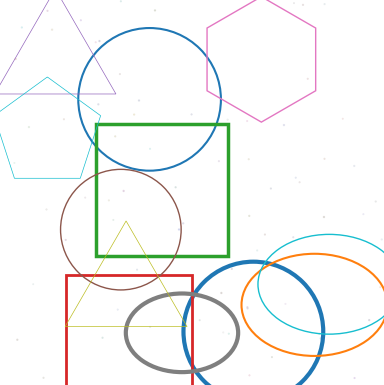[{"shape": "circle", "thickness": 1.5, "radius": 0.93, "center": [0.389, 0.742]}, {"shape": "circle", "thickness": 3, "radius": 0.91, "center": [0.658, 0.139]}, {"shape": "oval", "thickness": 1.5, "radius": 0.95, "center": [0.817, 0.208]}, {"shape": "square", "thickness": 2.5, "radius": 0.86, "center": [0.42, 0.507]}, {"shape": "square", "thickness": 2, "radius": 0.82, "center": [0.334, 0.123]}, {"shape": "triangle", "thickness": 0.5, "radius": 0.91, "center": [0.144, 0.847]}, {"shape": "circle", "thickness": 1, "radius": 0.78, "center": [0.314, 0.404]}, {"shape": "hexagon", "thickness": 1, "radius": 0.81, "center": [0.679, 0.846]}, {"shape": "oval", "thickness": 3, "radius": 0.73, "center": [0.473, 0.136]}, {"shape": "triangle", "thickness": 0.5, "radius": 0.91, "center": [0.327, 0.243]}, {"shape": "oval", "thickness": 1, "radius": 0.93, "center": [0.855, 0.262]}, {"shape": "pentagon", "thickness": 0.5, "radius": 0.73, "center": [0.123, 0.655]}]